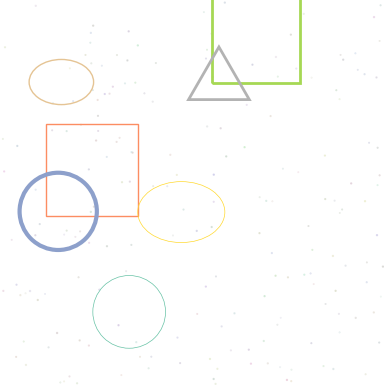[{"shape": "circle", "thickness": 0.5, "radius": 0.47, "center": [0.336, 0.19]}, {"shape": "square", "thickness": 1, "radius": 0.6, "center": [0.238, 0.559]}, {"shape": "circle", "thickness": 3, "radius": 0.5, "center": [0.151, 0.451]}, {"shape": "square", "thickness": 2, "radius": 0.57, "center": [0.664, 0.899]}, {"shape": "oval", "thickness": 0.5, "radius": 0.57, "center": [0.471, 0.449]}, {"shape": "oval", "thickness": 1, "radius": 0.42, "center": [0.159, 0.787]}, {"shape": "triangle", "thickness": 2, "radius": 0.46, "center": [0.569, 0.787]}]